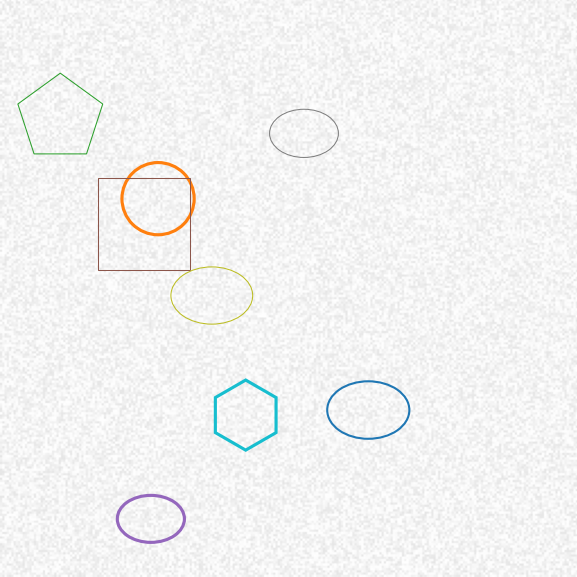[{"shape": "oval", "thickness": 1, "radius": 0.36, "center": [0.638, 0.289]}, {"shape": "circle", "thickness": 1.5, "radius": 0.31, "center": [0.274, 0.655]}, {"shape": "pentagon", "thickness": 0.5, "radius": 0.39, "center": [0.104, 0.795]}, {"shape": "oval", "thickness": 1.5, "radius": 0.29, "center": [0.261, 0.101]}, {"shape": "square", "thickness": 0.5, "radius": 0.4, "center": [0.25, 0.612]}, {"shape": "oval", "thickness": 0.5, "radius": 0.3, "center": [0.526, 0.768]}, {"shape": "oval", "thickness": 0.5, "radius": 0.35, "center": [0.367, 0.487]}, {"shape": "hexagon", "thickness": 1.5, "radius": 0.3, "center": [0.425, 0.28]}]